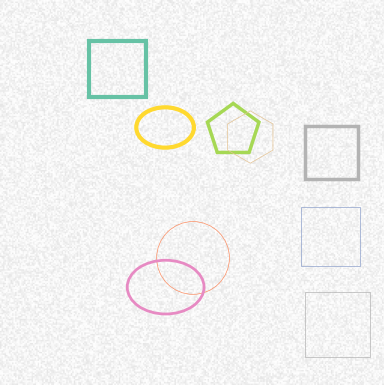[{"shape": "square", "thickness": 3, "radius": 0.37, "center": [0.305, 0.82]}, {"shape": "circle", "thickness": 0.5, "radius": 0.47, "center": [0.501, 0.33]}, {"shape": "square", "thickness": 0.5, "radius": 0.38, "center": [0.858, 0.385]}, {"shape": "oval", "thickness": 2, "radius": 0.5, "center": [0.43, 0.254]}, {"shape": "pentagon", "thickness": 2.5, "radius": 0.35, "center": [0.606, 0.661]}, {"shape": "oval", "thickness": 3, "radius": 0.37, "center": [0.429, 0.669]}, {"shape": "hexagon", "thickness": 0.5, "radius": 0.34, "center": [0.65, 0.644]}, {"shape": "square", "thickness": 2.5, "radius": 0.34, "center": [0.862, 0.604]}, {"shape": "square", "thickness": 0.5, "radius": 0.42, "center": [0.877, 0.157]}]